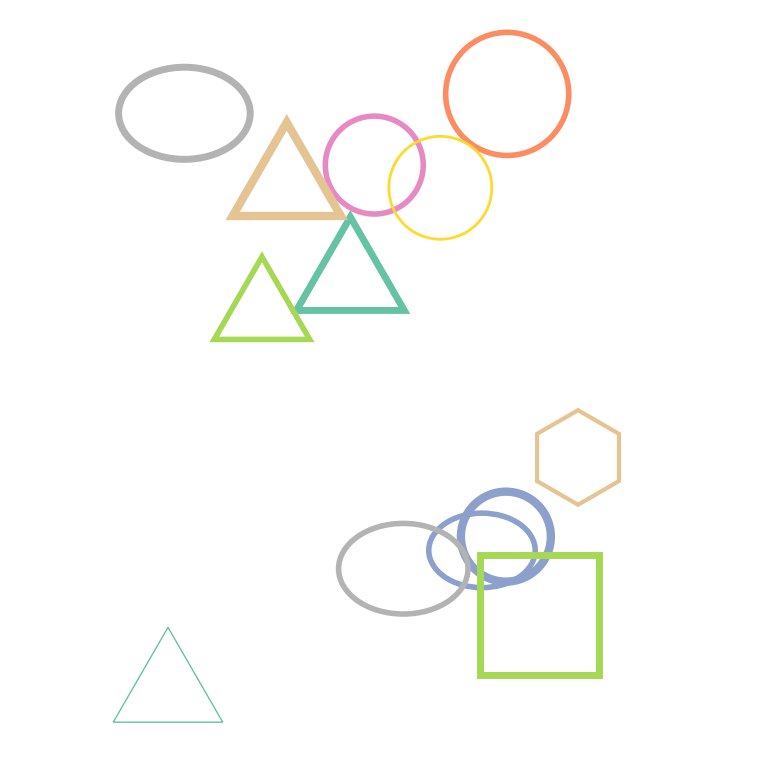[{"shape": "triangle", "thickness": 0.5, "radius": 0.41, "center": [0.218, 0.103]}, {"shape": "triangle", "thickness": 2.5, "radius": 0.4, "center": [0.455, 0.637]}, {"shape": "circle", "thickness": 2, "radius": 0.4, "center": [0.659, 0.878]}, {"shape": "oval", "thickness": 2, "radius": 0.35, "center": [0.626, 0.285]}, {"shape": "circle", "thickness": 3, "radius": 0.29, "center": [0.657, 0.303]}, {"shape": "circle", "thickness": 2, "radius": 0.32, "center": [0.486, 0.786]}, {"shape": "triangle", "thickness": 2, "radius": 0.36, "center": [0.34, 0.595]}, {"shape": "square", "thickness": 2.5, "radius": 0.39, "center": [0.7, 0.201]}, {"shape": "circle", "thickness": 1, "radius": 0.33, "center": [0.572, 0.756]}, {"shape": "triangle", "thickness": 3, "radius": 0.41, "center": [0.372, 0.76]}, {"shape": "hexagon", "thickness": 1.5, "radius": 0.31, "center": [0.751, 0.406]}, {"shape": "oval", "thickness": 2.5, "radius": 0.43, "center": [0.239, 0.853]}, {"shape": "oval", "thickness": 2, "radius": 0.42, "center": [0.524, 0.261]}]